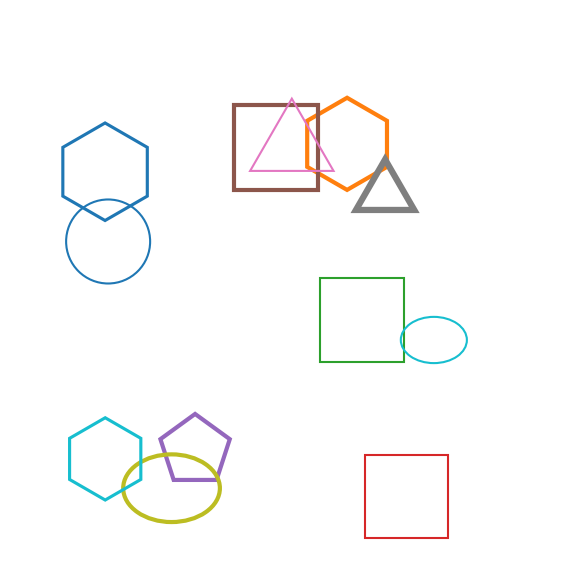[{"shape": "hexagon", "thickness": 1.5, "radius": 0.42, "center": [0.182, 0.702]}, {"shape": "circle", "thickness": 1, "radius": 0.36, "center": [0.187, 0.581]}, {"shape": "hexagon", "thickness": 2, "radius": 0.4, "center": [0.601, 0.75]}, {"shape": "square", "thickness": 1, "radius": 0.36, "center": [0.628, 0.446]}, {"shape": "square", "thickness": 1, "radius": 0.36, "center": [0.703, 0.14]}, {"shape": "pentagon", "thickness": 2, "radius": 0.32, "center": [0.338, 0.219]}, {"shape": "square", "thickness": 2, "radius": 0.36, "center": [0.478, 0.744]}, {"shape": "triangle", "thickness": 1, "radius": 0.42, "center": [0.505, 0.745]}, {"shape": "triangle", "thickness": 3, "radius": 0.29, "center": [0.667, 0.665]}, {"shape": "oval", "thickness": 2, "radius": 0.42, "center": [0.297, 0.154]}, {"shape": "hexagon", "thickness": 1.5, "radius": 0.36, "center": [0.182, 0.205]}, {"shape": "oval", "thickness": 1, "radius": 0.29, "center": [0.751, 0.41]}]